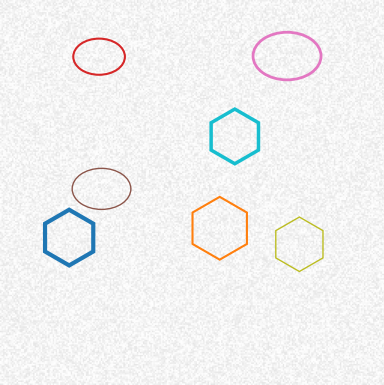[{"shape": "hexagon", "thickness": 3, "radius": 0.36, "center": [0.18, 0.383]}, {"shape": "hexagon", "thickness": 1.5, "radius": 0.41, "center": [0.571, 0.407]}, {"shape": "oval", "thickness": 1.5, "radius": 0.34, "center": [0.257, 0.853]}, {"shape": "oval", "thickness": 1, "radius": 0.38, "center": [0.264, 0.509]}, {"shape": "oval", "thickness": 2, "radius": 0.44, "center": [0.746, 0.854]}, {"shape": "hexagon", "thickness": 1, "radius": 0.35, "center": [0.778, 0.366]}, {"shape": "hexagon", "thickness": 2.5, "radius": 0.35, "center": [0.61, 0.646]}]